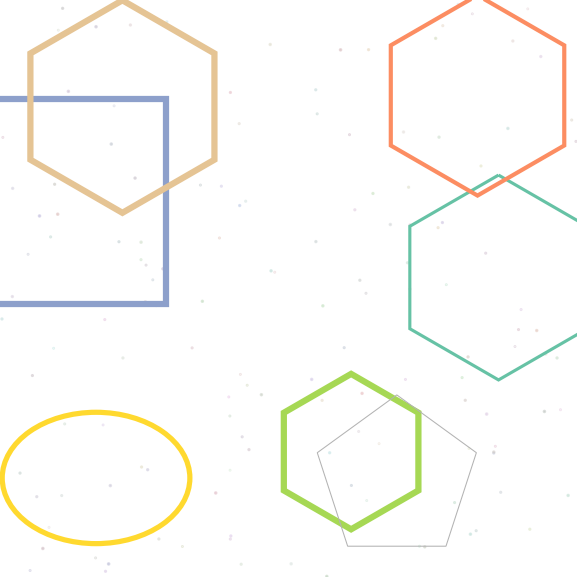[{"shape": "hexagon", "thickness": 1.5, "radius": 0.89, "center": [0.863, 0.519]}, {"shape": "hexagon", "thickness": 2, "radius": 0.87, "center": [0.827, 0.834]}, {"shape": "square", "thickness": 3, "radius": 0.89, "center": [0.11, 0.65]}, {"shape": "hexagon", "thickness": 3, "radius": 0.67, "center": [0.608, 0.217]}, {"shape": "oval", "thickness": 2.5, "radius": 0.81, "center": [0.166, 0.172]}, {"shape": "hexagon", "thickness": 3, "radius": 0.92, "center": [0.212, 0.815]}, {"shape": "pentagon", "thickness": 0.5, "radius": 0.72, "center": [0.687, 0.17]}]